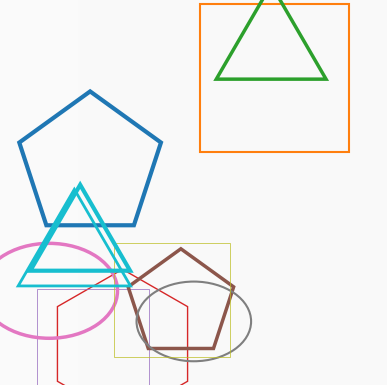[{"shape": "pentagon", "thickness": 3, "radius": 0.96, "center": [0.233, 0.57]}, {"shape": "square", "thickness": 1.5, "radius": 0.96, "center": [0.708, 0.797]}, {"shape": "triangle", "thickness": 2.5, "radius": 0.82, "center": [0.7, 0.876]}, {"shape": "hexagon", "thickness": 1, "radius": 0.97, "center": [0.316, 0.107]}, {"shape": "square", "thickness": 0.5, "radius": 0.72, "center": [0.24, 0.107]}, {"shape": "pentagon", "thickness": 2.5, "radius": 0.72, "center": [0.467, 0.211]}, {"shape": "oval", "thickness": 2.5, "radius": 0.88, "center": [0.127, 0.245]}, {"shape": "oval", "thickness": 1.5, "radius": 0.74, "center": [0.5, 0.165]}, {"shape": "square", "thickness": 0.5, "radius": 0.74, "center": [0.444, 0.221]}, {"shape": "triangle", "thickness": 3, "radius": 0.74, "center": [0.207, 0.371]}, {"shape": "triangle", "thickness": 2, "radius": 0.84, "center": [0.192, 0.341]}]